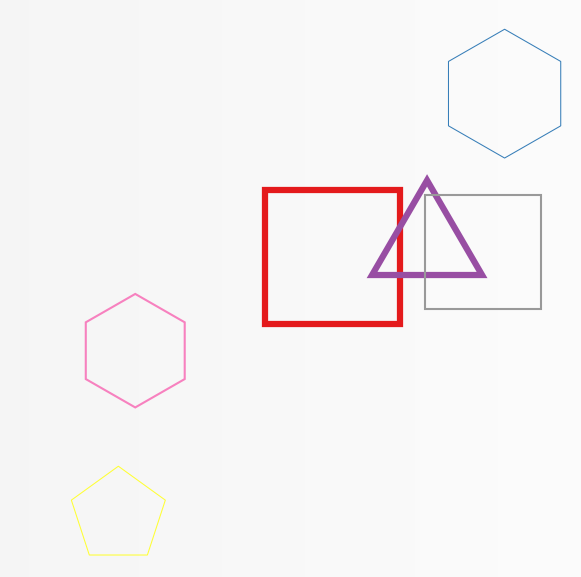[{"shape": "square", "thickness": 3, "radius": 0.58, "center": [0.572, 0.554]}, {"shape": "hexagon", "thickness": 0.5, "radius": 0.56, "center": [0.868, 0.837]}, {"shape": "triangle", "thickness": 3, "radius": 0.55, "center": [0.735, 0.578]}, {"shape": "pentagon", "thickness": 0.5, "radius": 0.42, "center": [0.204, 0.107]}, {"shape": "hexagon", "thickness": 1, "radius": 0.49, "center": [0.233, 0.392]}, {"shape": "square", "thickness": 1, "radius": 0.5, "center": [0.831, 0.563]}]